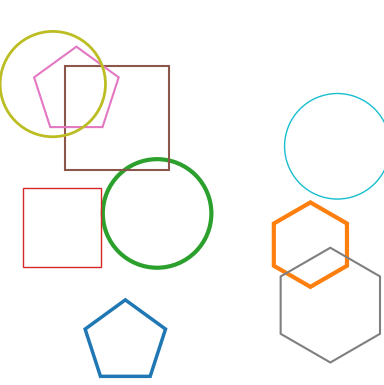[{"shape": "pentagon", "thickness": 2.5, "radius": 0.55, "center": [0.326, 0.111]}, {"shape": "hexagon", "thickness": 3, "radius": 0.55, "center": [0.806, 0.365]}, {"shape": "circle", "thickness": 3, "radius": 0.7, "center": [0.408, 0.446]}, {"shape": "square", "thickness": 1, "radius": 0.51, "center": [0.16, 0.409]}, {"shape": "square", "thickness": 1.5, "radius": 0.67, "center": [0.304, 0.694]}, {"shape": "pentagon", "thickness": 1.5, "radius": 0.58, "center": [0.198, 0.763]}, {"shape": "hexagon", "thickness": 1.5, "radius": 0.75, "center": [0.858, 0.207]}, {"shape": "circle", "thickness": 2, "radius": 0.68, "center": [0.137, 0.782]}, {"shape": "circle", "thickness": 1, "radius": 0.69, "center": [0.876, 0.62]}]